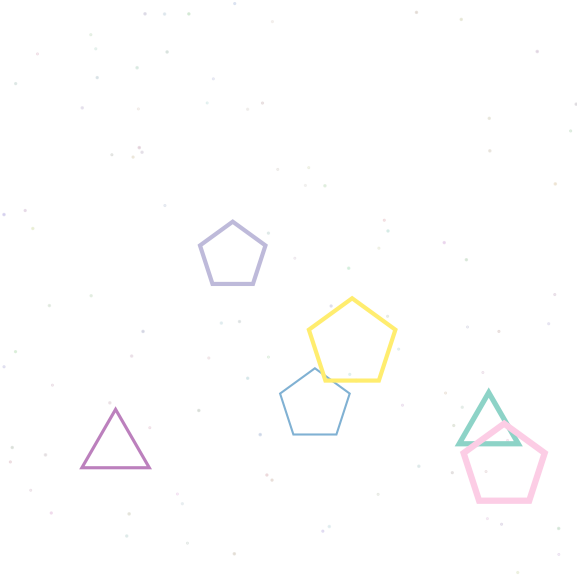[{"shape": "triangle", "thickness": 2.5, "radius": 0.3, "center": [0.846, 0.26]}, {"shape": "pentagon", "thickness": 2, "radius": 0.3, "center": [0.403, 0.556]}, {"shape": "pentagon", "thickness": 1, "radius": 0.32, "center": [0.545, 0.298]}, {"shape": "pentagon", "thickness": 3, "radius": 0.37, "center": [0.873, 0.192]}, {"shape": "triangle", "thickness": 1.5, "radius": 0.34, "center": [0.2, 0.223]}, {"shape": "pentagon", "thickness": 2, "radius": 0.39, "center": [0.61, 0.404]}]